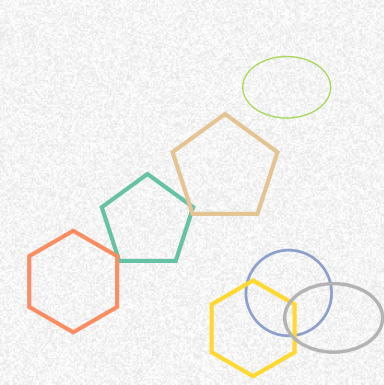[{"shape": "pentagon", "thickness": 3, "radius": 0.62, "center": [0.383, 0.423]}, {"shape": "hexagon", "thickness": 3, "radius": 0.66, "center": [0.19, 0.269]}, {"shape": "circle", "thickness": 2, "radius": 0.56, "center": [0.75, 0.239]}, {"shape": "oval", "thickness": 1, "radius": 0.57, "center": [0.745, 0.773]}, {"shape": "hexagon", "thickness": 3, "radius": 0.62, "center": [0.657, 0.147]}, {"shape": "pentagon", "thickness": 3, "radius": 0.72, "center": [0.585, 0.56]}, {"shape": "oval", "thickness": 2.5, "radius": 0.64, "center": [0.867, 0.174]}]